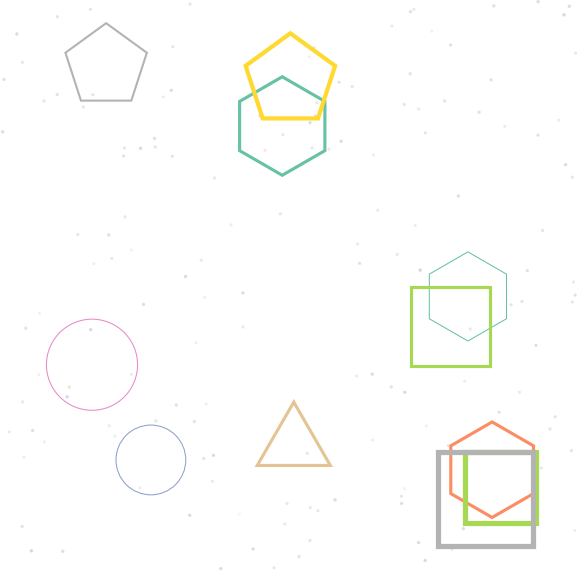[{"shape": "hexagon", "thickness": 1.5, "radius": 0.43, "center": [0.489, 0.781]}, {"shape": "hexagon", "thickness": 0.5, "radius": 0.39, "center": [0.81, 0.486]}, {"shape": "hexagon", "thickness": 1.5, "radius": 0.41, "center": [0.852, 0.186]}, {"shape": "circle", "thickness": 0.5, "radius": 0.3, "center": [0.261, 0.203]}, {"shape": "circle", "thickness": 0.5, "radius": 0.39, "center": [0.159, 0.368]}, {"shape": "square", "thickness": 1.5, "radius": 0.34, "center": [0.78, 0.434]}, {"shape": "square", "thickness": 2.5, "radius": 0.31, "center": [0.866, 0.155]}, {"shape": "pentagon", "thickness": 2, "radius": 0.41, "center": [0.503, 0.86]}, {"shape": "triangle", "thickness": 1.5, "radius": 0.37, "center": [0.509, 0.23]}, {"shape": "square", "thickness": 2.5, "radius": 0.41, "center": [0.84, 0.135]}, {"shape": "pentagon", "thickness": 1, "radius": 0.37, "center": [0.184, 0.885]}]